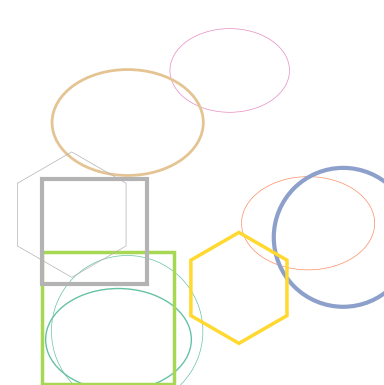[{"shape": "circle", "thickness": 0.5, "radius": 0.98, "center": [0.33, 0.14]}, {"shape": "oval", "thickness": 1, "radius": 0.95, "center": [0.308, 0.118]}, {"shape": "oval", "thickness": 0.5, "radius": 0.86, "center": [0.8, 0.42]}, {"shape": "circle", "thickness": 3, "radius": 0.9, "center": [0.891, 0.384]}, {"shape": "oval", "thickness": 0.5, "radius": 0.78, "center": [0.597, 0.817]}, {"shape": "square", "thickness": 2.5, "radius": 0.86, "center": [0.281, 0.175]}, {"shape": "hexagon", "thickness": 2.5, "radius": 0.72, "center": [0.621, 0.252]}, {"shape": "oval", "thickness": 2, "radius": 0.98, "center": [0.332, 0.682]}, {"shape": "square", "thickness": 3, "radius": 0.68, "center": [0.245, 0.399]}, {"shape": "hexagon", "thickness": 0.5, "radius": 0.81, "center": [0.186, 0.443]}]